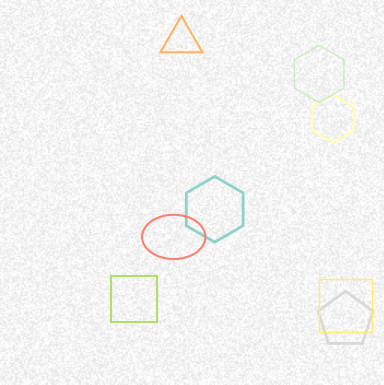[{"shape": "hexagon", "thickness": 2, "radius": 0.43, "center": [0.558, 0.456]}, {"shape": "hexagon", "thickness": 1.5, "radius": 0.31, "center": [0.865, 0.692]}, {"shape": "oval", "thickness": 1.5, "radius": 0.41, "center": [0.451, 0.385]}, {"shape": "triangle", "thickness": 1.5, "radius": 0.31, "center": [0.471, 0.896]}, {"shape": "square", "thickness": 1.5, "radius": 0.3, "center": [0.348, 0.223]}, {"shape": "pentagon", "thickness": 2, "radius": 0.37, "center": [0.897, 0.169]}, {"shape": "hexagon", "thickness": 1, "radius": 0.37, "center": [0.829, 0.808]}, {"shape": "square", "thickness": 1, "radius": 0.34, "center": [0.897, 0.207]}]